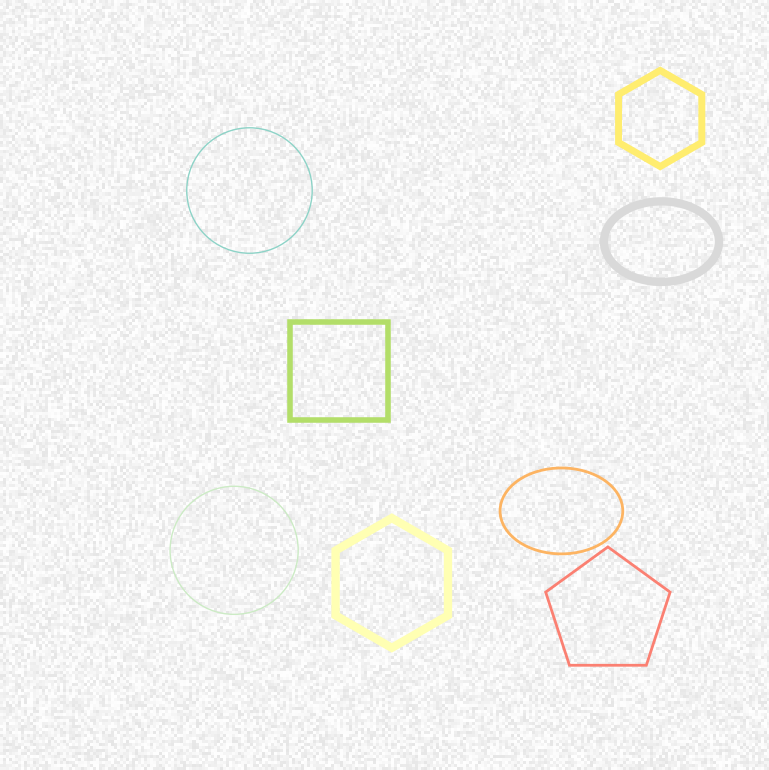[{"shape": "circle", "thickness": 0.5, "radius": 0.41, "center": [0.324, 0.753]}, {"shape": "hexagon", "thickness": 3, "radius": 0.42, "center": [0.509, 0.243]}, {"shape": "pentagon", "thickness": 1, "radius": 0.42, "center": [0.789, 0.205]}, {"shape": "oval", "thickness": 1, "radius": 0.4, "center": [0.729, 0.336]}, {"shape": "square", "thickness": 2, "radius": 0.32, "center": [0.441, 0.519]}, {"shape": "oval", "thickness": 3, "radius": 0.37, "center": [0.859, 0.686]}, {"shape": "circle", "thickness": 0.5, "radius": 0.42, "center": [0.304, 0.285]}, {"shape": "hexagon", "thickness": 2.5, "radius": 0.31, "center": [0.857, 0.846]}]